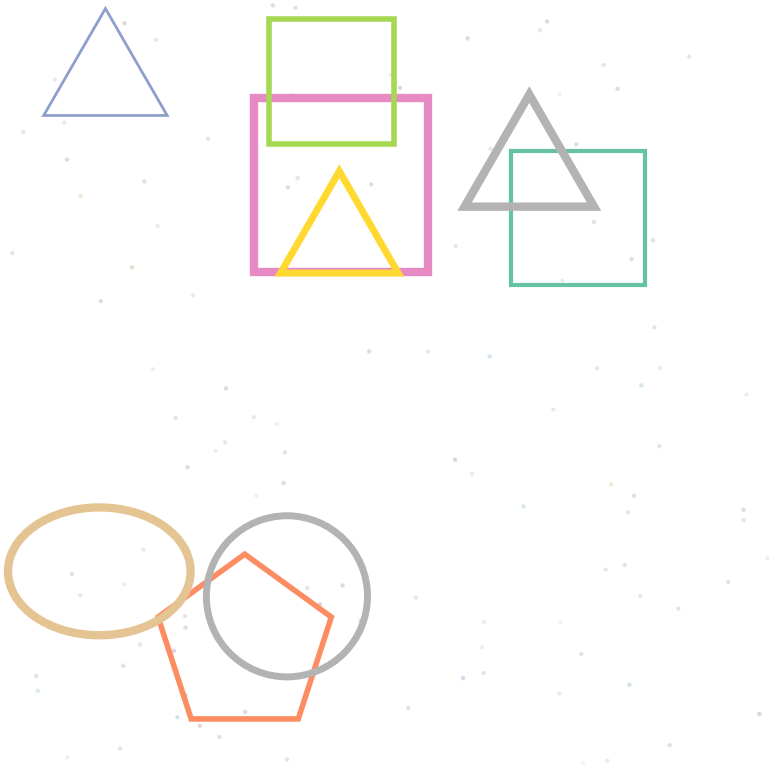[{"shape": "square", "thickness": 1.5, "radius": 0.43, "center": [0.751, 0.717]}, {"shape": "pentagon", "thickness": 2, "radius": 0.59, "center": [0.318, 0.162]}, {"shape": "triangle", "thickness": 1, "radius": 0.46, "center": [0.137, 0.896]}, {"shape": "square", "thickness": 3, "radius": 0.57, "center": [0.442, 0.759]}, {"shape": "square", "thickness": 2, "radius": 0.41, "center": [0.431, 0.894]}, {"shape": "triangle", "thickness": 2.5, "radius": 0.44, "center": [0.441, 0.689]}, {"shape": "oval", "thickness": 3, "radius": 0.59, "center": [0.129, 0.258]}, {"shape": "triangle", "thickness": 3, "radius": 0.49, "center": [0.687, 0.78]}, {"shape": "circle", "thickness": 2.5, "radius": 0.52, "center": [0.373, 0.226]}]